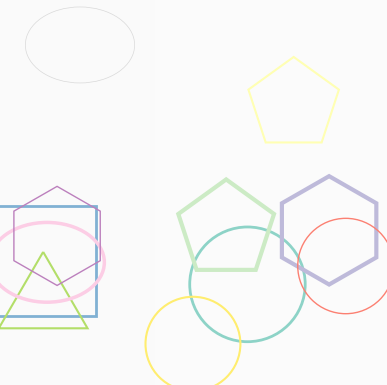[{"shape": "circle", "thickness": 2, "radius": 0.75, "center": [0.639, 0.261]}, {"shape": "pentagon", "thickness": 1.5, "radius": 0.61, "center": [0.758, 0.729]}, {"shape": "hexagon", "thickness": 3, "radius": 0.7, "center": [0.849, 0.402]}, {"shape": "circle", "thickness": 1, "radius": 0.62, "center": [0.892, 0.309]}, {"shape": "square", "thickness": 2, "radius": 0.71, "center": [0.104, 0.322]}, {"shape": "triangle", "thickness": 1.5, "radius": 0.66, "center": [0.111, 0.213]}, {"shape": "oval", "thickness": 2.5, "radius": 0.74, "center": [0.121, 0.319]}, {"shape": "oval", "thickness": 0.5, "radius": 0.71, "center": [0.206, 0.883]}, {"shape": "hexagon", "thickness": 1, "radius": 0.64, "center": [0.147, 0.387]}, {"shape": "pentagon", "thickness": 3, "radius": 0.65, "center": [0.584, 0.404]}, {"shape": "circle", "thickness": 1.5, "radius": 0.61, "center": [0.498, 0.107]}]